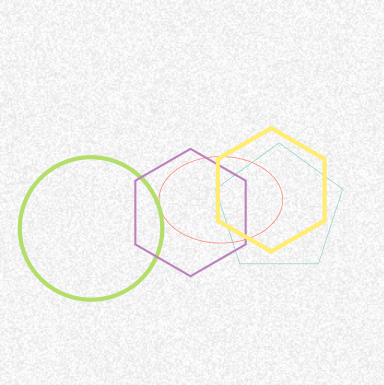[{"shape": "pentagon", "thickness": 0.5, "radius": 0.87, "center": [0.725, 0.455]}, {"shape": "oval", "thickness": 0.5, "radius": 0.8, "center": [0.574, 0.481]}, {"shape": "circle", "thickness": 3, "radius": 0.93, "center": [0.236, 0.407]}, {"shape": "hexagon", "thickness": 1.5, "radius": 0.83, "center": [0.495, 0.448]}, {"shape": "hexagon", "thickness": 3, "radius": 0.8, "center": [0.704, 0.507]}]